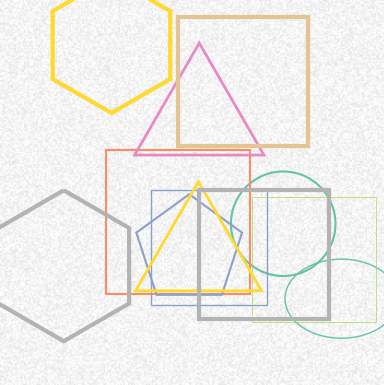[{"shape": "oval", "thickness": 1, "radius": 0.73, "center": [0.887, 0.224]}, {"shape": "circle", "thickness": 1.5, "radius": 0.68, "center": [0.736, 0.419]}, {"shape": "square", "thickness": 1.5, "radius": 0.93, "center": [0.462, 0.423]}, {"shape": "pentagon", "thickness": 1.5, "radius": 0.72, "center": [0.491, 0.351]}, {"shape": "square", "thickness": 1, "radius": 0.75, "center": [0.543, 0.357]}, {"shape": "triangle", "thickness": 2, "radius": 0.97, "center": [0.518, 0.694]}, {"shape": "square", "thickness": 0.5, "radius": 0.81, "center": [0.815, 0.326]}, {"shape": "hexagon", "thickness": 3, "radius": 0.88, "center": [0.29, 0.883]}, {"shape": "triangle", "thickness": 2, "radius": 0.94, "center": [0.515, 0.339]}, {"shape": "square", "thickness": 3, "radius": 0.84, "center": [0.631, 0.789]}, {"shape": "hexagon", "thickness": 3, "radius": 0.98, "center": [0.166, 0.31]}, {"shape": "square", "thickness": 3, "radius": 0.84, "center": [0.686, 0.339]}]